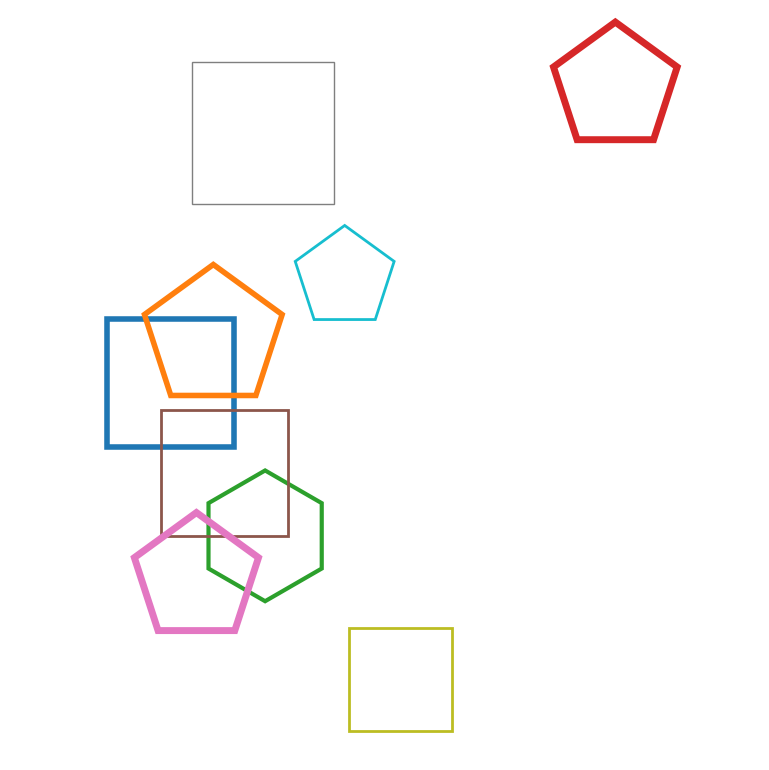[{"shape": "square", "thickness": 2, "radius": 0.41, "center": [0.221, 0.503]}, {"shape": "pentagon", "thickness": 2, "radius": 0.47, "center": [0.277, 0.562]}, {"shape": "hexagon", "thickness": 1.5, "radius": 0.42, "center": [0.344, 0.304]}, {"shape": "pentagon", "thickness": 2.5, "radius": 0.42, "center": [0.799, 0.887]}, {"shape": "square", "thickness": 1, "radius": 0.41, "center": [0.292, 0.386]}, {"shape": "pentagon", "thickness": 2.5, "radius": 0.42, "center": [0.255, 0.25]}, {"shape": "square", "thickness": 0.5, "radius": 0.46, "center": [0.342, 0.827]}, {"shape": "square", "thickness": 1, "radius": 0.33, "center": [0.52, 0.118]}, {"shape": "pentagon", "thickness": 1, "radius": 0.34, "center": [0.448, 0.64]}]